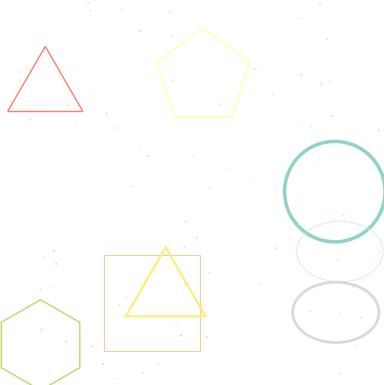[{"shape": "circle", "thickness": 2.5, "radius": 0.65, "center": [0.87, 0.502]}, {"shape": "pentagon", "thickness": 1, "radius": 0.64, "center": [0.528, 0.8]}, {"shape": "triangle", "thickness": 1, "radius": 0.56, "center": [0.118, 0.767]}, {"shape": "square", "thickness": 0.5, "radius": 0.62, "center": [0.394, 0.213]}, {"shape": "hexagon", "thickness": 1, "radius": 0.59, "center": [0.105, 0.104]}, {"shape": "oval", "thickness": 2, "radius": 0.56, "center": [0.872, 0.189]}, {"shape": "oval", "thickness": 0.5, "radius": 0.56, "center": [0.883, 0.347]}, {"shape": "triangle", "thickness": 1.5, "radius": 0.6, "center": [0.43, 0.238]}]